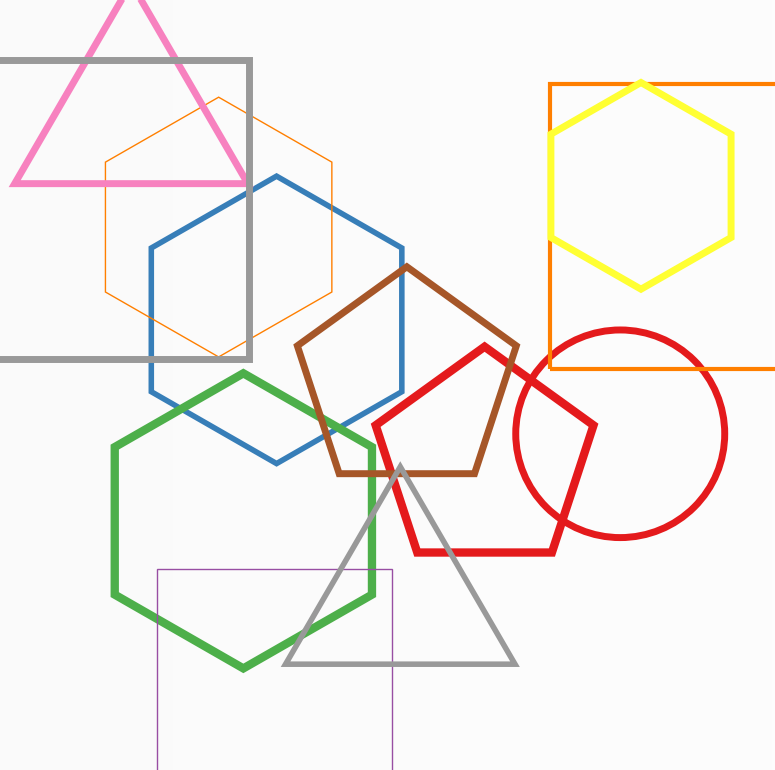[{"shape": "pentagon", "thickness": 3, "radius": 0.74, "center": [0.625, 0.402]}, {"shape": "circle", "thickness": 2.5, "radius": 0.67, "center": [0.8, 0.437]}, {"shape": "hexagon", "thickness": 2, "radius": 0.93, "center": [0.357, 0.585]}, {"shape": "hexagon", "thickness": 3, "radius": 0.96, "center": [0.314, 0.324]}, {"shape": "square", "thickness": 0.5, "radius": 0.76, "center": [0.354, 0.109]}, {"shape": "hexagon", "thickness": 0.5, "radius": 0.84, "center": [0.282, 0.705]}, {"shape": "square", "thickness": 1.5, "radius": 0.92, "center": [0.895, 0.705]}, {"shape": "hexagon", "thickness": 2.5, "radius": 0.67, "center": [0.827, 0.759]}, {"shape": "pentagon", "thickness": 2.5, "radius": 0.74, "center": [0.525, 0.505]}, {"shape": "triangle", "thickness": 2.5, "radius": 0.87, "center": [0.169, 0.848]}, {"shape": "square", "thickness": 2.5, "radius": 0.97, "center": [0.127, 0.728]}, {"shape": "triangle", "thickness": 2, "radius": 0.85, "center": [0.516, 0.223]}]